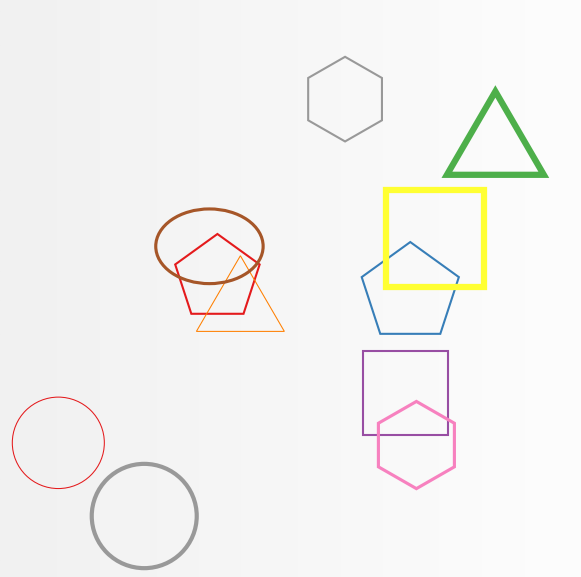[{"shape": "pentagon", "thickness": 1, "radius": 0.38, "center": [0.374, 0.518]}, {"shape": "circle", "thickness": 0.5, "radius": 0.4, "center": [0.1, 0.232]}, {"shape": "pentagon", "thickness": 1, "radius": 0.44, "center": [0.706, 0.492]}, {"shape": "triangle", "thickness": 3, "radius": 0.48, "center": [0.852, 0.745]}, {"shape": "square", "thickness": 1, "radius": 0.36, "center": [0.698, 0.319]}, {"shape": "triangle", "thickness": 0.5, "radius": 0.44, "center": [0.414, 0.469]}, {"shape": "square", "thickness": 3, "radius": 0.42, "center": [0.748, 0.587]}, {"shape": "oval", "thickness": 1.5, "radius": 0.46, "center": [0.36, 0.573]}, {"shape": "hexagon", "thickness": 1.5, "radius": 0.38, "center": [0.716, 0.229]}, {"shape": "circle", "thickness": 2, "radius": 0.45, "center": [0.248, 0.106]}, {"shape": "hexagon", "thickness": 1, "radius": 0.37, "center": [0.594, 0.827]}]